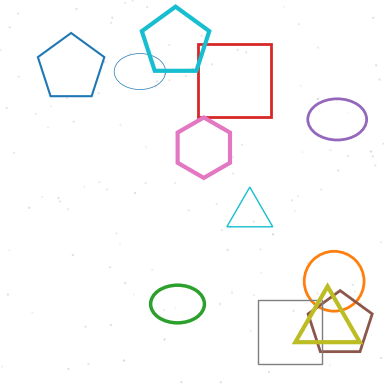[{"shape": "oval", "thickness": 0.5, "radius": 0.33, "center": [0.363, 0.814]}, {"shape": "pentagon", "thickness": 1.5, "radius": 0.45, "center": [0.185, 0.824]}, {"shape": "circle", "thickness": 2, "radius": 0.39, "center": [0.868, 0.27]}, {"shape": "oval", "thickness": 2.5, "radius": 0.35, "center": [0.461, 0.21]}, {"shape": "square", "thickness": 2, "radius": 0.47, "center": [0.609, 0.791]}, {"shape": "oval", "thickness": 2, "radius": 0.38, "center": [0.876, 0.69]}, {"shape": "pentagon", "thickness": 2, "radius": 0.44, "center": [0.884, 0.158]}, {"shape": "hexagon", "thickness": 3, "radius": 0.39, "center": [0.529, 0.616]}, {"shape": "square", "thickness": 1, "radius": 0.41, "center": [0.752, 0.137]}, {"shape": "triangle", "thickness": 3, "radius": 0.48, "center": [0.851, 0.16]}, {"shape": "pentagon", "thickness": 3, "radius": 0.46, "center": [0.456, 0.891]}, {"shape": "triangle", "thickness": 1, "radius": 0.34, "center": [0.649, 0.445]}]